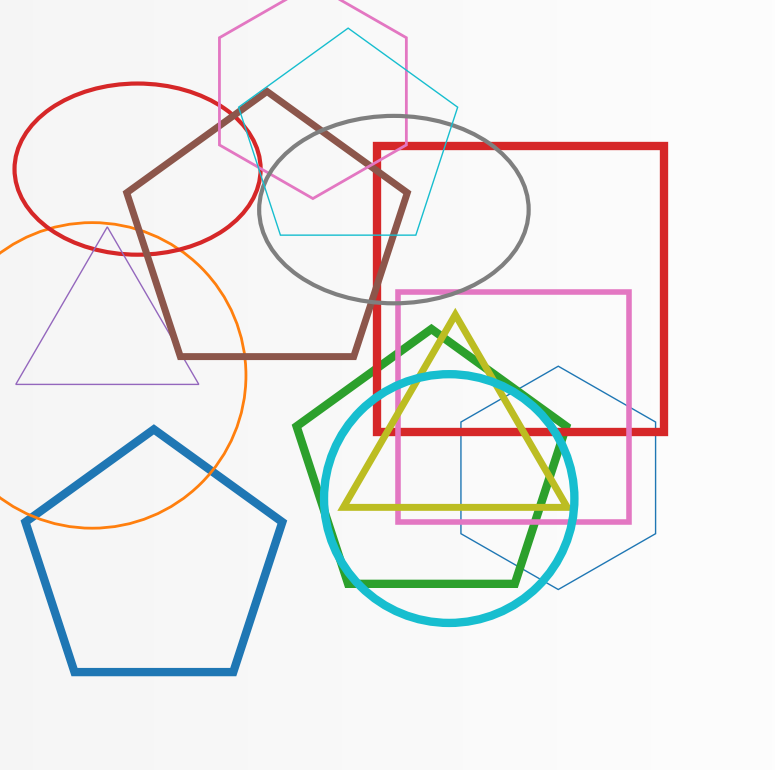[{"shape": "hexagon", "thickness": 0.5, "radius": 0.73, "center": [0.72, 0.379]}, {"shape": "pentagon", "thickness": 3, "radius": 0.87, "center": [0.199, 0.268]}, {"shape": "circle", "thickness": 1, "radius": 0.99, "center": [0.119, 0.512]}, {"shape": "pentagon", "thickness": 3, "radius": 0.91, "center": [0.557, 0.39]}, {"shape": "oval", "thickness": 1.5, "radius": 0.79, "center": [0.178, 0.78]}, {"shape": "square", "thickness": 3, "radius": 0.93, "center": [0.672, 0.624]}, {"shape": "triangle", "thickness": 0.5, "radius": 0.68, "center": [0.138, 0.569]}, {"shape": "pentagon", "thickness": 2.5, "radius": 0.95, "center": [0.345, 0.691]}, {"shape": "square", "thickness": 2, "radius": 0.75, "center": [0.663, 0.472]}, {"shape": "hexagon", "thickness": 1, "radius": 0.7, "center": [0.404, 0.881]}, {"shape": "oval", "thickness": 1.5, "radius": 0.87, "center": [0.508, 0.728]}, {"shape": "triangle", "thickness": 2.5, "radius": 0.83, "center": [0.588, 0.424]}, {"shape": "pentagon", "thickness": 0.5, "radius": 0.74, "center": [0.449, 0.815]}, {"shape": "circle", "thickness": 3, "radius": 0.81, "center": [0.58, 0.353]}]